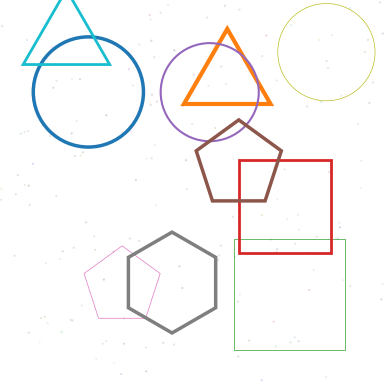[{"shape": "circle", "thickness": 2.5, "radius": 0.72, "center": [0.23, 0.761]}, {"shape": "triangle", "thickness": 3, "radius": 0.65, "center": [0.59, 0.795]}, {"shape": "square", "thickness": 0.5, "radius": 0.72, "center": [0.751, 0.236]}, {"shape": "square", "thickness": 2, "radius": 0.6, "center": [0.74, 0.464]}, {"shape": "circle", "thickness": 1.5, "radius": 0.64, "center": [0.545, 0.761]}, {"shape": "pentagon", "thickness": 2.5, "radius": 0.58, "center": [0.62, 0.572]}, {"shape": "pentagon", "thickness": 0.5, "radius": 0.52, "center": [0.317, 0.257]}, {"shape": "hexagon", "thickness": 2.5, "radius": 0.65, "center": [0.447, 0.266]}, {"shape": "circle", "thickness": 0.5, "radius": 0.63, "center": [0.848, 0.865]}, {"shape": "triangle", "thickness": 2, "radius": 0.65, "center": [0.173, 0.897]}]